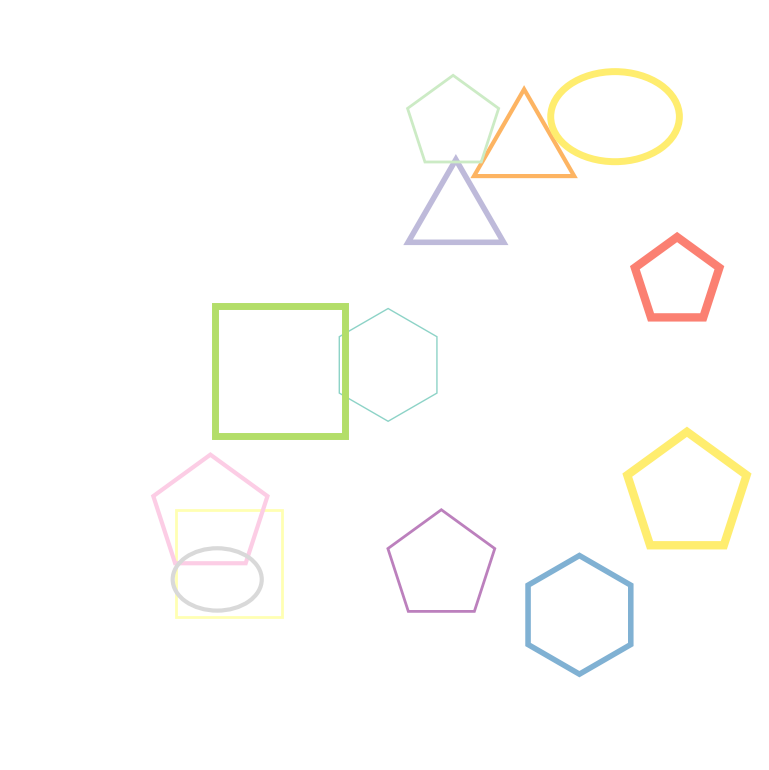[{"shape": "hexagon", "thickness": 0.5, "radius": 0.37, "center": [0.504, 0.526]}, {"shape": "square", "thickness": 1, "radius": 0.35, "center": [0.297, 0.268]}, {"shape": "triangle", "thickness": 2, "radius": 0.36, "center": [0.592, 0.721]}, {"shape": "pentagon", "thickness": 3, "radius": 0.29, "center": [0.879, 0.634]}, {"shape": "hexagon", "thickness": 2, "radius": 0.39, "center": [0.752, 0.201]}, {"shape": "triangle", "thickness": 1.5, "radius": 0.38, "center": [0.681, 0.809]}, {"shape": "square", "thickness": 2.5, "radius": 0.42, "center": [0.363, 0.518]}, {"shape": "pentagon", "thickness": 1.5, "radius": 0.39, "center": [0.273, 0.332]}, {"shape": "oval", "thickness": 1.5, "radius": 0.29, "center": [0.282, 0.247]}, {"shape": "pentagon", "thickness": 1, "radius": 0.36, "center": [0.573, 0.265]}, {"shape": "pentagon", "thickness": 1, "radius": 0.31, "center": [0.588, 0.84]}, {"shape": "oval", "thickness": 2.5, "radius": 0.42, "center": [0.799, 0.848]}, {"shape": "pentagon", "thickness": 3, "radius": 0.41, "center": [0.892, 0.358]}]